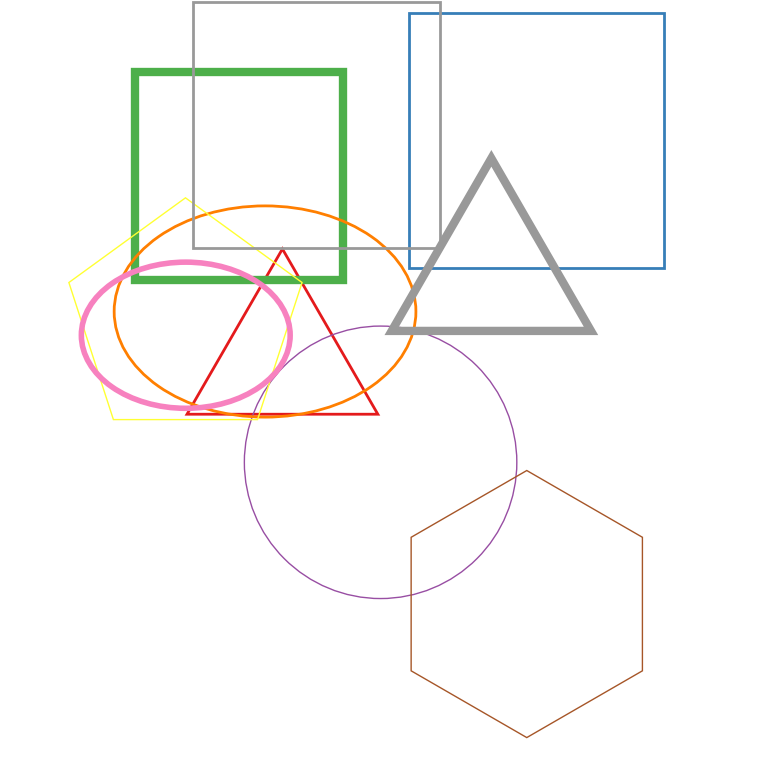[{"shape": "triangle", "thickness": 1, "radius": 0.72, "center": [0.367, 0.534]}, {"shape": "square", "thickness": 1, "radius": 0.83, "center": [0.697, 0.817]}, {"shape": "square", "thickness": 3, "radius": 0.68, "center": [0.31, 0.771]}, {"shape": "circle", "thickness": 0.5, "radius": 0.88, "center": [0.494, 0.4]}, {"shape": "oval", "thickness": 1, "radius": 0.98, "center": [0.344, 0.595]}, {"shape": "pentagon", "thickness": 0.5, "radius": 0.8, "center": [0.241, 0.584]}, {"shape": "hexagon", "thickness": 0.5, "radius": 0.87, "center": [0.684, 0.216]}, {"shape": "oval", "thickness": 2, "radius": 0.68, "center": [0.241, 0.565]}, {"shape": "square", "thickness": 1, "radius": 0.8, "center": [0.411, 0.838]}, {"shape": "triangle", "thickness": 3, "radius": 0.75, "center": [0.638, 0.645]}]